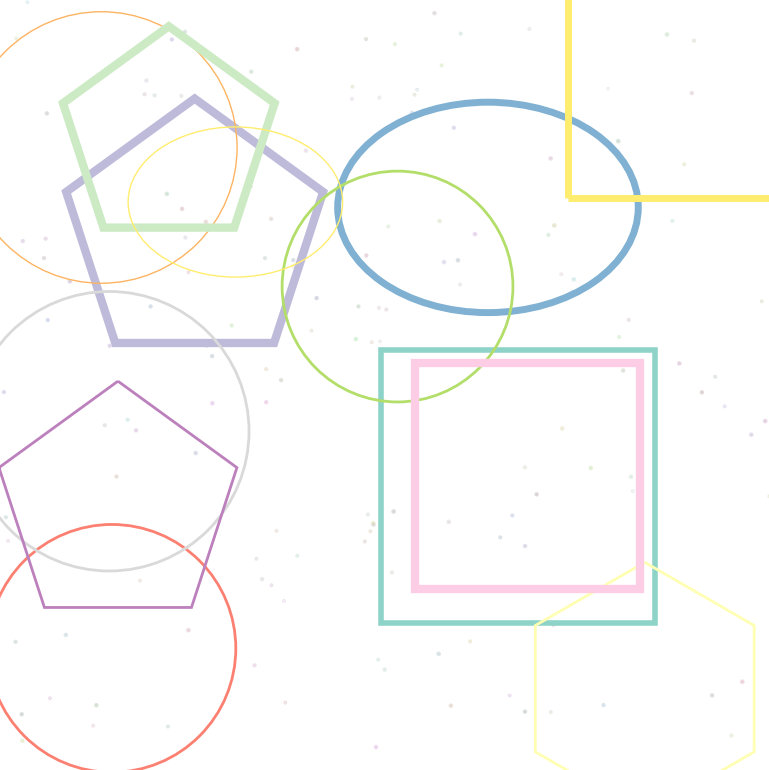[{"shape": "square", "thickness": 2, "radius": 0.89, "center": [0.673, 0.368]}, {"shape": "hexagon", "thickness": 1, "radius": 0.82, "center": [0.837, 0.106]}, {"shape": "pentagon", "thickness": 3, "radius": 0.88, "center": [0.253, 0.697]}, {"shape": "circle", "thickness": 1, "radius": 0.8, "center": [0.145, 0.158]}, {"shape": "oval", "thickness": 2.5, "radius": 0.98, "center": [0.634, 0.731]}, {"shape": "circle", "thickness": 0.5, "radius": 0.88, "center": [0.132, 0.808]}, {"shape": "circle", "thickness": 1, "radius": 0.75, "center": [0.516, 0.628]}, {"shape": "square", "thickness": 3, "radius": 0.73, "center": [0.685, 0.382]}, {"shape": "circle", "thickness": 1, "radius": 0.91, "center": [0.142, 0.44]}, {"shape": "pentagon", "thickness": 1, "radius": 0.81, "center": [0.153, 0.343]}, {"shape": "pentagon", "thickness": 3, "radius": 0.72, "center": [0.219, 0.821]}, {"shape": "square", "thickness": 2.5, "radius": 0.75, "center": [0.889, 0.894]}, {"shape": "oval", "thickness": 0.5, "radius": 0.7, "center": [0.306, 0.738]}]